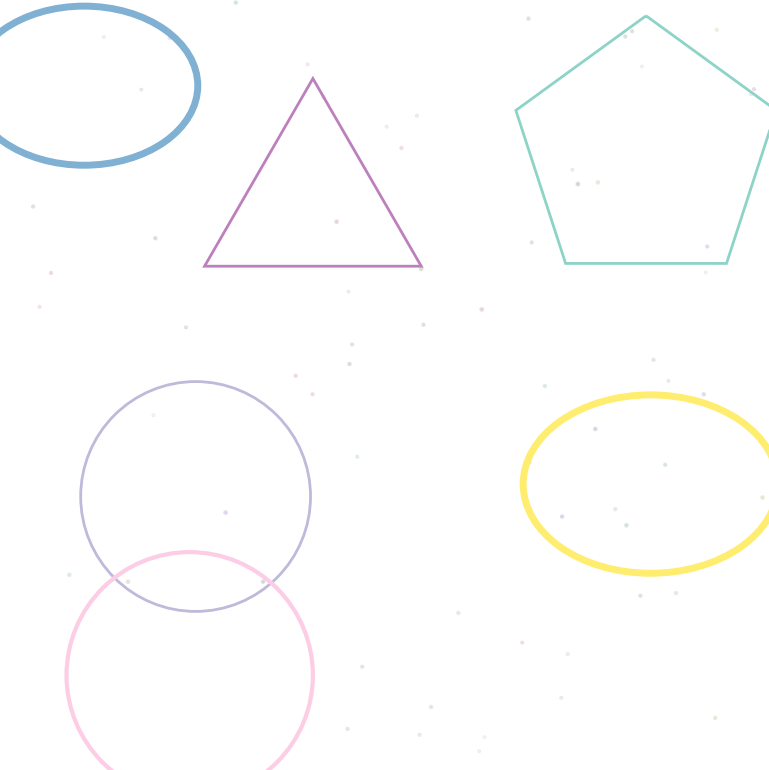[{"shape": "pentagon", "thickness": 1, "radius": 0.89, "center": [0.839, 0.802]}, {"shape": "circle", "thickness": 1, "radius": 0.75, "center": [0.254, 0.355]}, {"shape": "oval", "thickness": 2.5, "radius": 0.74, "center": [0.109, 0.889]}, {"shape": "circle", "thickness": 1.5, "radius": 0.8, "center": [0.246, 0.123]}, {"shape": "triangle", "thickness": 1, "radius": 0.81, "center": [0.406, 0.736]}, {"shape": "oval", "thickness": 2.5, "radius": 0.83, "center": [0.845, 0.371]}]